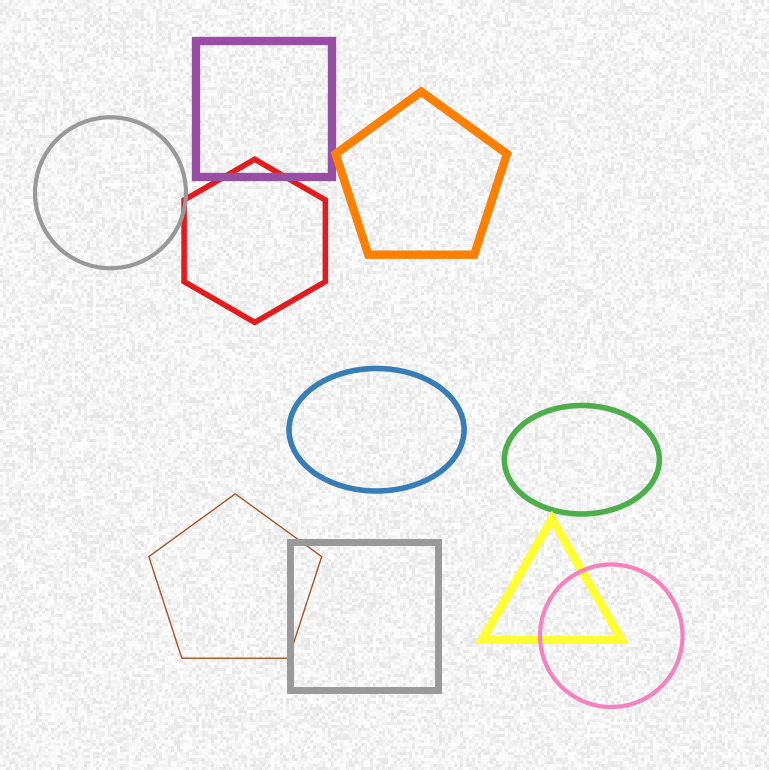[{"shape": "hexagon", "thickness": 2, "radius": 0.53, "center": [0.331, 0.687]}, {"shape": "oval", "thickness": 2, "radius": 0.57, "center": [0.489, 0.442]}, {"shape": "oval", "thickness": 2, "radius": 0.5, "center": [0.756, 0.403]}, {"shape": "square", "thickness": 3, "radius": 0.44, "center": [0.343, 0.859]}, {"shape": "pentagon", "thickness": 3, "radius": 0.59, "center": [0.547, 0.764]}, {"shape": "triangle", "thickness": 3, "radius": 0.52, "center": [0.717, 0.221]}, {"shape": "pentagon", "thickness": 0.5, "radius": 0.59, "center": [0.306, 0.241]}, {"shape": "circle", "thickness": 1.5, "radius": 0.46, "center": [0.794, 0.174]}, {"shape": "square", "thickness": 2.5, "radius": 0.48, "center": [0.473, 0.2]}, {"shape": "circle", "thickness": 1.5, "radius": 0.49, "center": [0.143, 0.75]}]